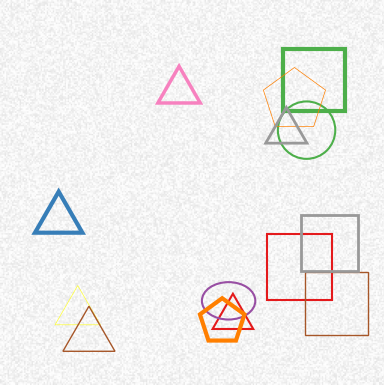[{"shape": "triangle", "thickness": 1.5, "radius": 0.3, "center": [0.605, 0.176]}, {"shape": "square", "thickness": 1.5, "radius": 0.42, "center": [0.779, 0.307]}, {"shape": "triangle", "thickness": 3, "radius": 0.36, "center": [0.152, 0.431]}, {"shape": "square", "thickness": 3, "radius": 0.4, "center": [0.816, 0.793]}, {"shape": "circle", "thickness": 1.5, "radius": 0.37, "center": [0.796, 0.662]}, {"shape": "oval", "thickness": 1.5, "radius": 0.35, "center": [0.594, 0.219]}, {"shape": "pentagon", "thickness": 0.5, "radius": 0.42, "center": [0.765, 0.74]}, {"shape": "pentagon", "thickness": 3, "radius": 0.3, "center": [0.577, 0.165]}, {"shape": "triangle", "thickness": 0.5, "radius": 0.34, "center": [0.202, 0.19]}, {"shape": "square", "thickness": 1, "radius": 0.4, "center": [0.874, 0.212]}, {"shape": "triangle", "thickness": 1, "radius": 0.39, "center": [0.231, 0.127]}, {"shape": "triangle", "thickness": 2.5, "radius": 0.32, "center": [0.465, 0.764]}, {"shape": "square", "thickness": 2, "radius": 0.37, "center": [0.856, 0.368]}, {"shape": "triangle", "thickness": 2, "radius": 0.31, "center": [0.744, 0.659]}]